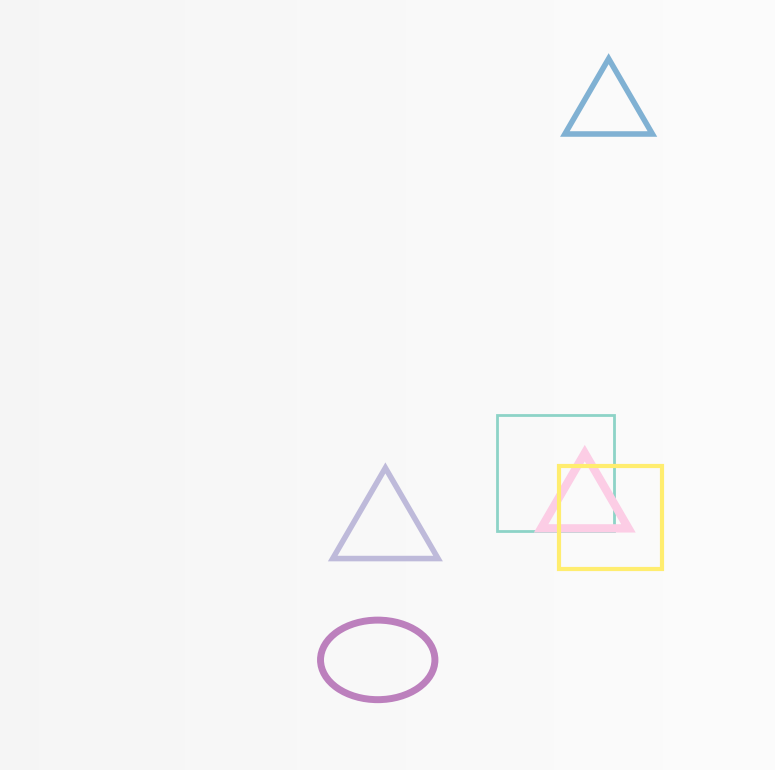[{"shape": "square", "thickness": 1, "radius": 0.38, "center": [0.717, 0.386]}, {"shape": "triangle", "thickness": 2, "radius": 0.39, "center": [0.497, 0.314]}, {"shape": "triangle", "thickness": 2, "radius": 0.33, "center": [0.785, 0.859]}, {"shape": "triangle", "thickness": 3, "radius": 0.33, "center": [0.755, 0.346]}, {"shape": "oval", "thickness": 2.5, "radius": 0.37, "center": [0.487, 0.143]}, {"shape": "square", "thickness": 1.5, "radius": 0.33, "center": [0.788, 0.328]}]